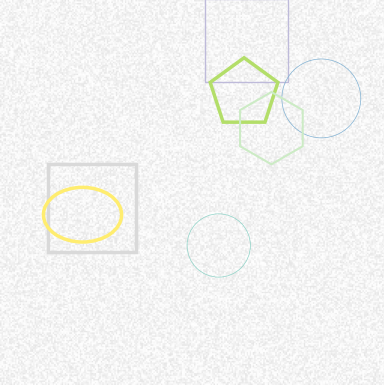[{"shape": "circle", "thickness": 0.5, "radius": 0.41, "center": [0.568, 0.362]}, {"shape": "square", "thickness": 1, "radius": 0.54, "center": [0.641, 0.894]}, {"shape": "circle", "thickness": 0.5, "radius": 0.51, "center": [0.835, 0.744]}, {"shape": "pentagon", "thickness": 2.5, "radius": 0.46, "center": [0.634, 0.757]}, {"shape": "square", "thickness": 2.5, "radius": 0.57, "center": [0.238, 0.458]}, {"shape": "hexagon", "thickness": 1.5, "radius": 0.47, "center": [0.705, 0.667]}, {"shape": "oval", "thickness": 2.5, "radius": 0.51, "center": [0.214, 0.442]}]